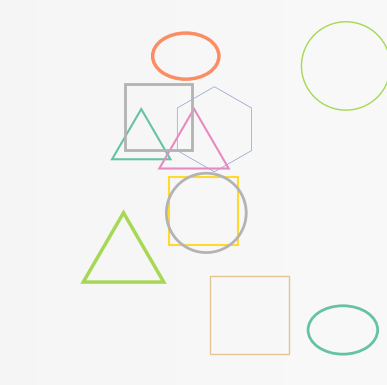[{"shape": "oval", "thickness": 2, "radius": 0.45, "center": [0.885, 0.143]}, {"shape": "triangle", "thickness": 1.5, "radius": 0.43, "center": [0.365, 0.63]}, {"shape": "oval", "thickness": 2.5, "radius": 0.43, "center": [0.479, 0.854]}, {"shape": "hexagon", "thickness": 0.5, "radius": 0.55, "center": [0.553, 0.664]}, {"shape": "triangle", "thickness": 1.5, "radius": 0.52, "center": [0.501, 0.614]}, {"shape": "triangle", "thickness": 2.5, "radius": 0.6, "center": [0.319, 0.327]}, {"shape": "circle", "thickness": 1, "radius": 0.57, "center": [0.893, 0.829]}, {"shape": "square", "thickness": 1.5, "radius": 0.44, "center": [0.524, 0.453]}, {"shape": "square", "thickness": 1, "radius": 0.51, "center": [0.643, 0.182]}, {"shape": "square", "thickness": 2, "radius": 0.43, "center": [0.41, 0.697]}, {"shape": "circle", "thickness": 2, "radius": 0.52, "center": [0.532, 0.447]}]